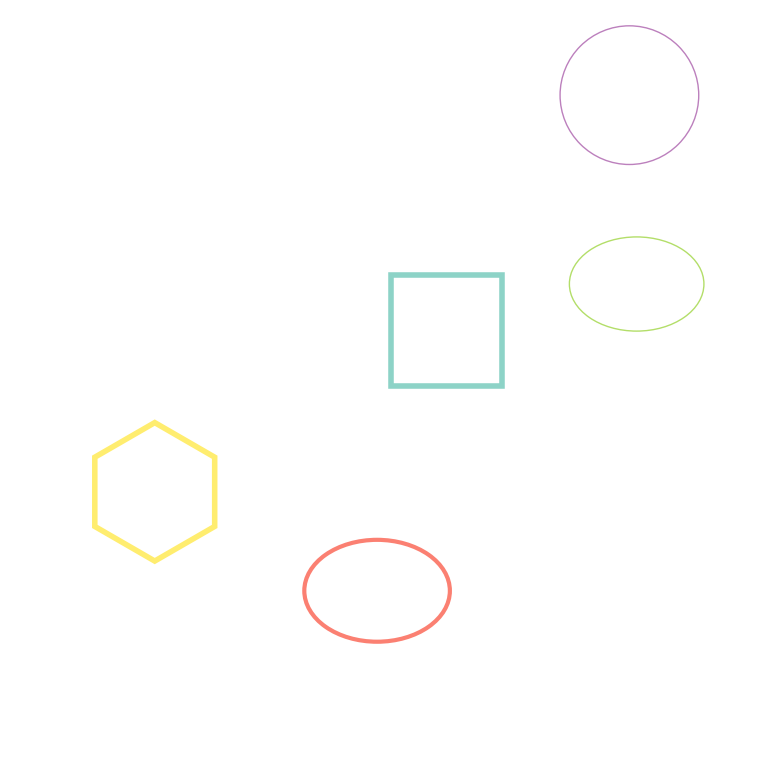[{"shape": "square", "thickness": 2, "radius": 0.36, "center": [0.58, 0.571]}, {"shape": "oval", "thickness": 1.5, "radius": 0.47, "center": [0.49, 0.233]}, {"shape": "oval", "thickness": 0.5, "radius": 0.44, "center": [0.827, 0.631]}, {"shape": "circle", "thickness": 0.5, "radius": 0.45, "center": [0.817, 0.876]}, {"shape": "hexagon", "thickness": 2, "radius": 0.45, "center": [0.201, 0.361]}]